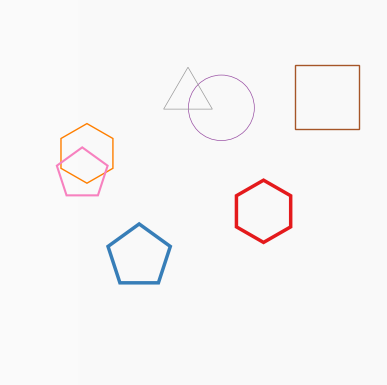[{"shape": "hexagon", "thickness": 2.5, "radius": 0.4, "center": [0.68, 0.451]}, {"shape": "pentagon", "thickness": 2.5, "radius": 0.42, "center": [0.359, 0.334]}, {"shape": "circle", "thickness": 0.5, "radius": 0.43, "center": [0.571, 0.72]}, {"shape": "hexagon", "thickness": 1, "radius": 0.39, "center": [0.224, 0.602]}, {"shape": "square", "thickness": 1, "radius": 0.41, "center": [0.844, 0.748]}, {"shape": "pentagon", "thickness": 1.5, "radius": 0.34, "center": [0.212, 0.548]}, {"shape": "triangle", "thickness": 0.5, "radius": 0.36, "center": [0.485, 0.753]}]